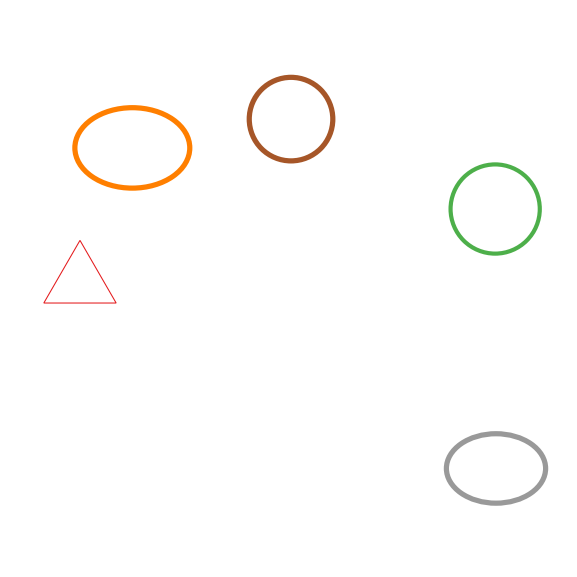[{"shape": "triangle", "thickness": 0.5, "radius": 0.36, "center": [0.138, 0.511]}, {"shape": "circle", "thickness": 2, "radius": 0.39, "center": [0.857, 0.637]}, {"shape": "oval", "thickness": 2.5, "radius": 0.5, "center": [0.229, 0.743]}, {"shape": "circle", "thickness": 2.5, "radius": 0.36, "center": [0.504, 0.793]}, {"shape": "oval", "thickness": 2.5, "radius": 0.43, "center": [0.859, 0.188]}]